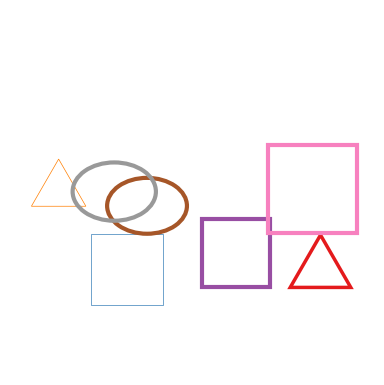[{"shape": "triangle", "thickness": 2.5, "radius": 0.45, "center": [0.832, 0.299]}, {"shape": "square", "thickness": 0.5, "radius": 0.46, "center": [0.33, 0.301]}, {"shape": "square", "thickness": 3, "radius": 0.44, "center": [0.614, 0.342]}, {"shape": "triangle", "thickness": 0.5, "radius": 0.41, "center": [0.152, 0.505]}, {"shape": "oval", "thickness": 3, "radius": 0.52, "center": [0.382, 0.465]}, {"shape": "square", "thickness": 3, "radius": 0.58, "center": [0.811, 0.509]}, {"shape": "oval", "thickness": 3, "radius": 0.54, "center": [0.297, 0.502]}]